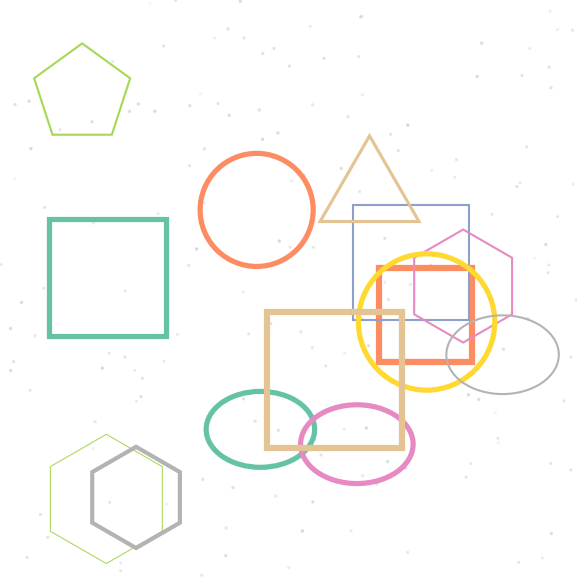[{"shape": "oval", "thickness": 2.5, "radius": 0.47, "center": [0.451, 0.256]}, {"shape": "square", "thickness": 2.5, "radius": 0.5, "center": [0.186, 0.519]}, {"shape": "square", "thickness": 3, "radius": 0.4, "center": [0.737, 0.454]}, {"shape": "circle", "thickness": 2.5, "radius": 0.49, "center": [0.444, 0.636]}, {"shape": "square", "thickness": 1, "radius": 0.5, "center": [0.712, 0.545]}, {"shape": "oval", "thickness": 2.5, "radius": 0.49, "center": [0.618, 0.23]}, {"shape": "hexagon", "thickness": 1, "radius": 0.49, "center": [0.802, 0.504]}, {"shape": "pentagon", "thickness": 1, "radius": 0.44, "center": [0.142, 0.837]}, {"shape": "hexagon", "thickness": 0.5, "radius": 0.56, "center": [0.184, 0.135]}, {"shape": "circle", "thickness": 2.5, "radius": 0.59, "center": [0.739, 0.442]}, {"shape": "square", "thickness": 3, "radius": 0.59, "center": [0.579, 0.341]}, {"shape": "triangle", "thickness": 1.5, "radius": 0.49, "center": [0.64, 0.665]}, {"shape": "oval", "thickness": 1, "radius": 0.49, "center": [0.87, 0.385]}, {"shape": "hexagon", "thickness": 2, "radius": 0.44, "center": [0.236, 0.138]}]